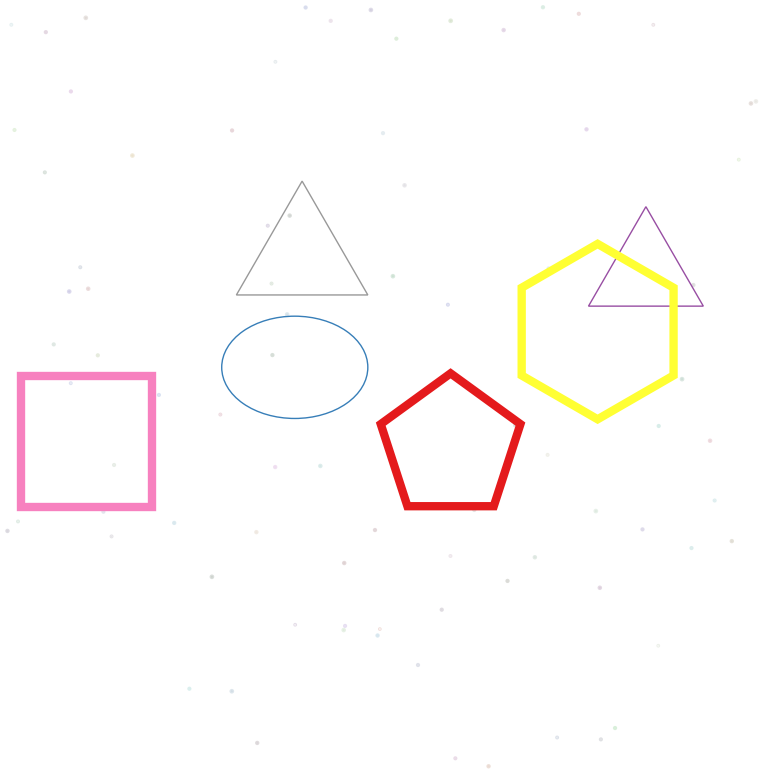[{"shape": "pentagon", "thickness": 3, "radius": 0.48, "center": [0.585, 0.42]}, {"shape": "oval", "thickness": 0.5, "radius": 0.47, "center": [0.383, 0.523]}, {"shape": "triangle", "thickness": 0.5, "radius": 0.43, "center": [0.839, 0.645]}, {"shape": "hexagon", "thickness": 3, "radius": 0.57, "center": [0.776, 0.569]}, {"shape": "square", "thickness": 3, "radius": 0.42, "center": [0.112, 0.426]}, {"shape": "triangle", "thickness": 0.5, "radius": 0.49, "center": [0.392, 0.666]}]